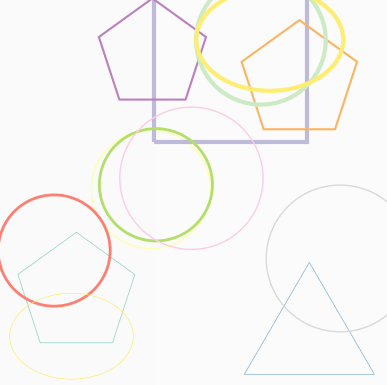[{"shape": "pentagon", "thickness": 0.5, "radius": 0.79, "center": [0.197, 0.238]}, {"shape": "circle", "thickness": 1, "radius": 0.77, "center": [0.39, 0.508]}, {"shape": "square", "thickness": 3, "radius": 0.99, "center": [0.595, 0.828]}, {"shape": "circle", "thickness": 2, "radius": 0.72, "center": [0.14, 0.349]}, {"shape": "triangle", "thickness": 0.5, "radius": 0.97, "center": [0.798, 0.125]}, {"shape": "pentagon", "thickness": 1.5, "radius": 0.78, "center": [0.773, 0.791]}, {"shape": "circle", "thickness": 2, "radius": 0.73, "center": [0.402, 0.52]}, {"shape": "circle", "thickness": 1, "radius": 0.92, "center": [0.494, 0.537]}, {"shape": "circle", "thickness": 1, "radius": 0.95, "center": [0.878, 0.329]}, {"shape": "pentagon", "thickness": 1.5, "radius": 0.73, "center": [0.393, 0.859]}, {"shape": "circle", "thickness": 3, "radius": 0.84, "center": [0.673, 0.895]}, {"shape": "oval", "thickness": 0.5, "radius": 0.8, "center": [0.185, 0.127]}, {"shape": "oval", "thickness": 3, "radius": 0.95, "center": [0.696, 0.897]}]